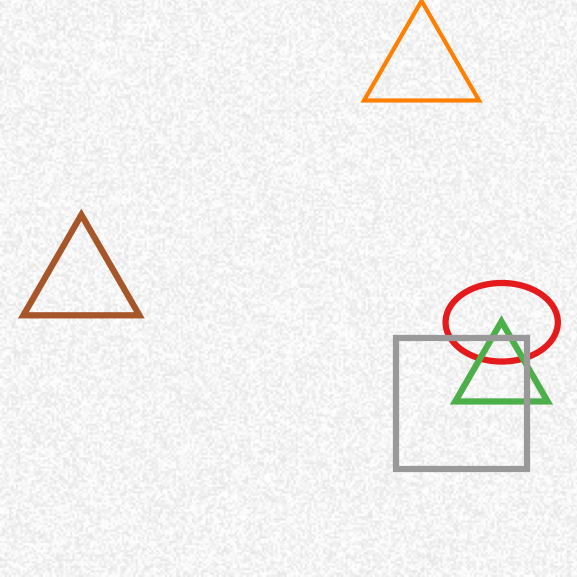[{"shape": "oval", "thickness": 3, "radius": 0.49, "center": [0.869, 0.441]}, {"shape": "triangle", "thickness": 3, "radius": 0.46, "center": [0.868, 0.35]}, {"shape": "triangle", "thickness": 2, "radius": 0.57, "center": [0.73, 0.883]}, {"shape": "triangle", "thickness": 3, "radius": 0.58, "center": [0.141, 0.511]}, {"shape": "square", "thickness": 3, "radius": 0.57, "center": [0.799, 0.301]}]